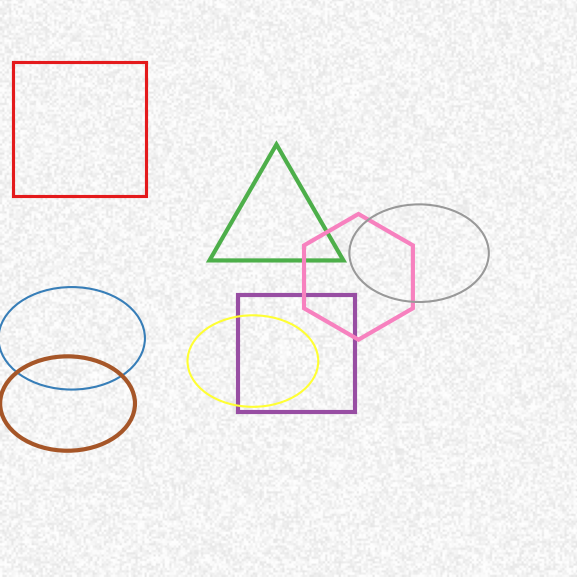[{"shape": "square", "thickness": 1.5, "radius": 0.58, "center": [0.138, 0.776]}, {"shape": "oval", "thickness": 1, "radius": 0.63, "center": [0.124, 0.413]}, {"shape": "triangle", "thickness": 2, "radius": 0.67, "center": [0.479, 0.615]}, {"shape": "square", "thickness": 2, "radius": 0.51, "center": [0.514, 0.387]}, {"shape": "oval", "thickness": 1, "radius": 0.57, "center": [0.438, 0.374]}, {"shape": "oval", "thickness": 2, "radius": 0.58, "center": [0.117, 0.3]}, {"shape": "hexagon", "thickness": 2, "radius": 0.54, "center": [0.621, 0.52]}, {"shape": "oval", "thickness": 1, "radius": 0.6, "center": [0.726, 0.561]}]